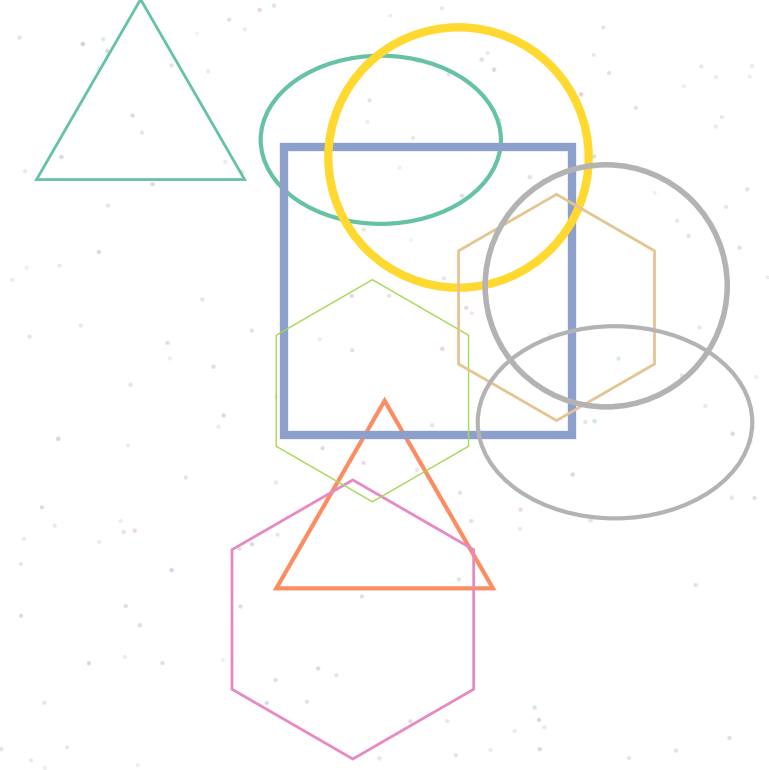[{"shape": "triangle", "thickness": 1, "radius": 0.78, "center": [0.183, 0.845]}, {"shape": "oval", "thickness": 1.5, "radius": 0.78, "center": [0.495, 0.818]}, {"shape": "triangle", "thickness": 1.5, "radius": 0.81, "center": [0.5, 0.317]}, {"shape": "square", "thickness": 3, "radius": 0.93, "center": [0.556, 0.623]}, {"shape": "hexagon", "thickness": 1, "radius": 0.91, "center": [0.458, 0.195]}, {"shape": "hexagon", "thickness": 0.5, "radius": 0.72, "center": [0.484, 0.493]}, {"shape": "circle", "thickness": 3, "radius": 0.85, "center": [0.595, 0.795]}, {"shape": "hexagon", "thickness": 1, "radius": 0.73, "center": [0.723, 0.601]}, {"shape": "circle", "thickness": 2, "radius": 0.79, "center": [0.787, 0.629]}, {"shape": "oval", "thickness": 1.5, "radius": 0.89, "center": [0.799, 0.452]}]